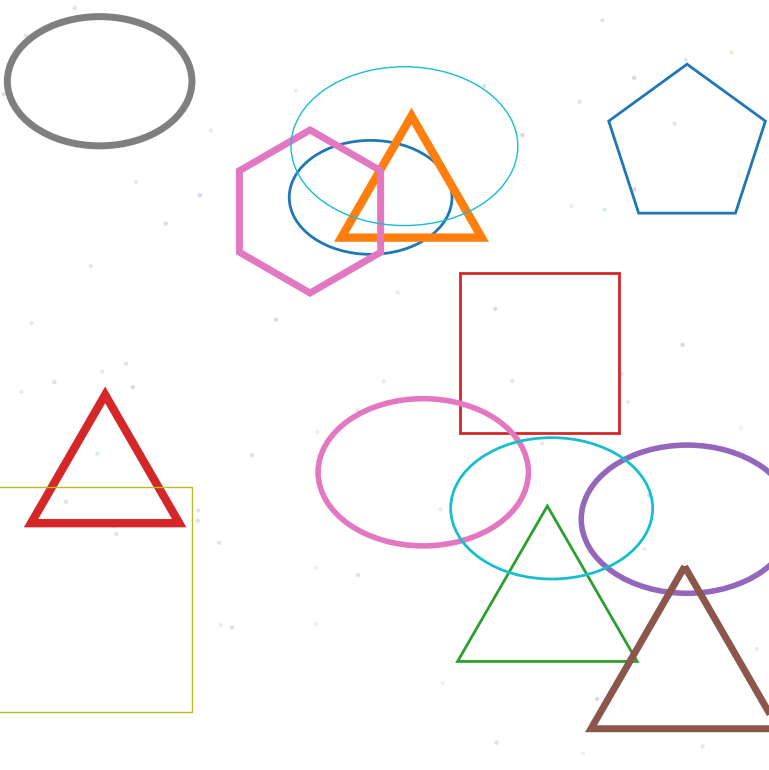[{"shape": "pentagon", "thickness": 1, "radius": 0.53, "center": [0.892, 0.81]}, {"shape": "oval", "thickness": 1, "radius": 0.53, "center": [0.481, 0.744]}, {"shape": "triangle", "thickness": 3, "radius": 0.53, "center": [0.534, 0.744]}, {"shape": "triangle", "thickness": 1, "radius": 0.67, "center": [0.711, 0.208]}, {"shape": "square", "thickness": 1, "radius": 0.52, "center": [0.701, 0.542]}, {"shape": "triangle", "thickness": 3, "radius": 0.56, "center": [0.137, 0.376]}, {"shape": "oval", "thickness": 2, "radius": 0.69, "center": [0.892, 0.326]}, {"shape": "triangle", "thickness": 2.5, "radius": 0.7, "center": [0.889, 0.124]}, {"shape": "oval", "thickness": 2, "radius": 0.68, "center": [0.55, 0.387]}, {"shape": "hexagon", "thickness": 2.5, "radius": 0.53, "center": [0.403, 0.725]}, {"shape": "oval", "thickness": 2.5, "radius": 0.6, "center": [0.129, 0.895]}, {"shape": "square", "thickness": 0.5, "radius": 0.73, "center": [0.103, 0.221]}, {"shape": "oval", "thickness": 1, "radius": 0.66, "center": [0.716, 0.34]}, {"shape": "oval", "thickness": 0.5, "radius": 0.74, "center": [0.525, 0.81]}]